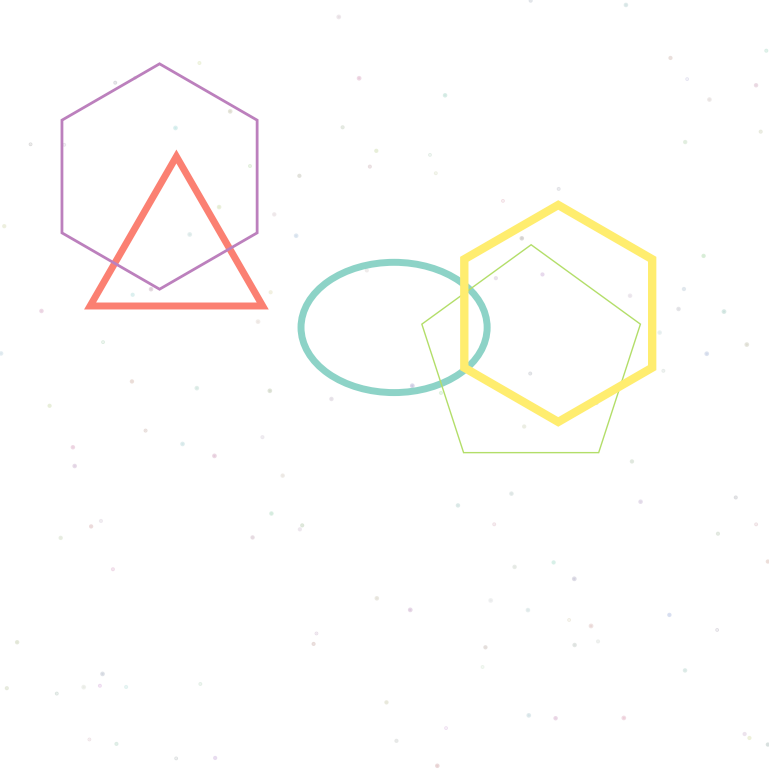[{"shape": "oval", "thickness": 2.5, "radius": 0.6, "center": [0.512, 0.575]}, {"shape": "triangle", "thickness": 2.5, "radius": 0.65, "center": [0.229, 0.667]}, {"shape": "pentagon", "thickness": 0.5, "radius": 0.75, "center": [0.69, 0.533]}, {"shape": "hexagon", "thickness": 1, "radius": 0.73, "center": [0.207, 0.771]}, {"shape": "hexagon", "thickness": 3, "radius": 0.7, "center": [0.725, 0.593]}]